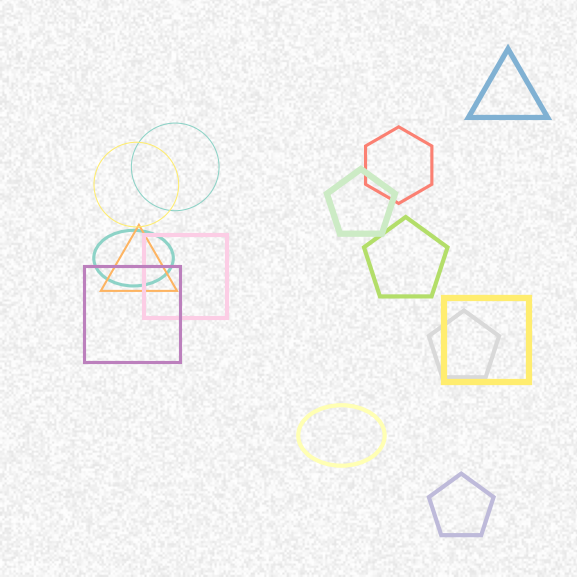[{"shape": "circle", "thickness": 0.5, "radius": 0.38, "center": [0.303, 0.71]}, {"shape": "oval", "thickness": 1.5, "radius": 0.34, "center": [0.231, 0.552]}, {"shape": "oval", "thickness": 2, "radius": 0.37, "center": [0.591, 0.245]}, {"shape": "pentagon", "thickness": 2, "radius": 0.29, "center": [0.799, 0.12]}, {"shape": "hexagon", "thickness": 1.5, "radius": 0.33, "center": [0.69, 0.713]}, {"shape": "triangle", "thickness": 2.5, "radius": 0.4, "center": [0.88, 0.835]}, {"shape": "triangle", "thickness": 1, "radius": 0.38, "center": [0.241, 0.534]}, {"shape": "pentagon", "thickness": 2, "radius": 0.38, "center": [0.703, 0.547]}, {"shape": "square", "thickness": 2, "radius": 0.36, "center": [0.321, 0.52]}, {"shape": "pentagon", "thickness": 2, "radius": 0.32, "center": [0.803, 0.398]}, {"shape": "square", "thickness": 1.5, "radius": 0.42, "center": [0.229, 0.455]}, {"shape": "pentagon", "thickness": 3, "radius": 0.31, "center": [0.625, 0.645]}, {"shape": "square", "thickness": 3, "radius": 0.37, "center": [0.842, 0.41]}, {"shape": "circle", "thickness": 0.5, "radius": 0.37, "center": [0.236, 0.68]}]